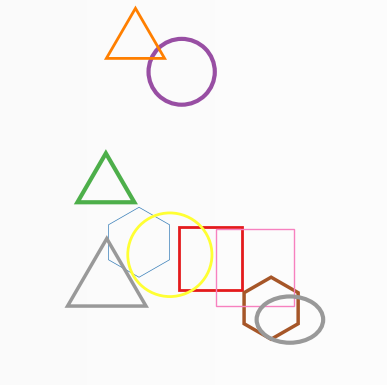[{"shape": "square", "thickness": 2, "radius": 0.41, "center": [0.544, 0.329]}, {"shape": "hexagon", "thickness": 0.5, "radius": 0.45, "center": [0.359, 0.371]}, {"shape": "triangle", "thickness": 3, "radius": 0.42, "center": [0.273, 0.517]}, {"shape": "circle", "thickness": 3, "radius": 0.43, "center": [0.469, 0.814]}, {"shape": "triangle", "thickness": 2, "radius": 0.43, "center": [0.35, 0.892]}, {"shape": "circle", "thickness": 2, "radius": 0.54, "center": [0.438, 0.338]}, {"shape": "hexagon", "thickness": 2.5, "radius": 0.4, "center": [0.7, 0.199]}, {"shape": "square", "thickness": 1, "radius": 0.5, "center": [0.658, 0.305]}, {"shape": "triangle", "thickness": 2.5, "radius": 0.58, "center": [0.276, 0.263]}, {"shape": "oval", "thickness": 3, "radius": 0.43, "center": [0.748, 0.17]}]